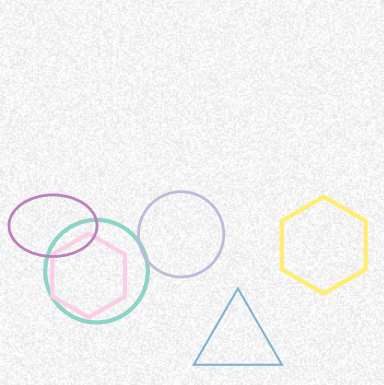[{"shape": "circle", "thickness": 3, "radius": 0.67, "center": [0.251, 0.296]}, {"shape": "circle", "thickness": 2, "radius": 0.55, "center": [0.47, 0.391]}, {"shape": "triangle", "thickness": 1.5, "radius": 0.66, "center": [0.618, 0.119]}, {"shape": "hexagon", "thickness": 3, "radius": 0.54, "center": [0.23, 0.284]}, {"shape": "oval", "thickness": 2, "radius": 0.57, "center": [0.138, 0.414]}, {"shape": "hexagon", "thickness": 3, "radius": 0.63, "center": [0.841, 0.363]}]